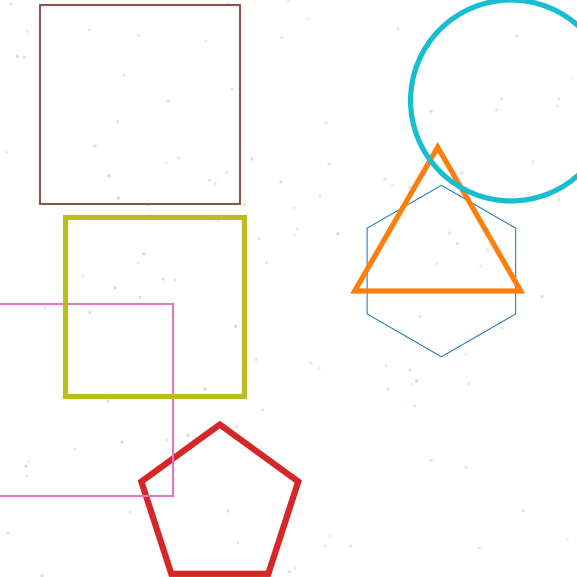[{"shape": "hexagon", "thickness": 0.5, "radius": 0.74, "center": [0.764, 0.53]}, {"shape": "triangle", "thickness": 2.5, "radius": 0.83, "center": [0.758, 0.578]}, {"shape": "pentagon", "thickness": 3, "radius": 0.71, "center": [0.381, 0.121]}, {"shape": "square", "thickness": 1, "radius": 0.86, "center": [0.243, 0.818]}, {"shape": "square", "thickness": 1, "radius": 0.83, "center": [0.133, 0.306]}, {"shape": "square", "thickness": 2.5, "radius": 0.77, "center": [0.268, 0.468]}, {"shape": "circle", "thickness": 2.5, "radius": 0.87, "center": [0.885, 0.825]}]